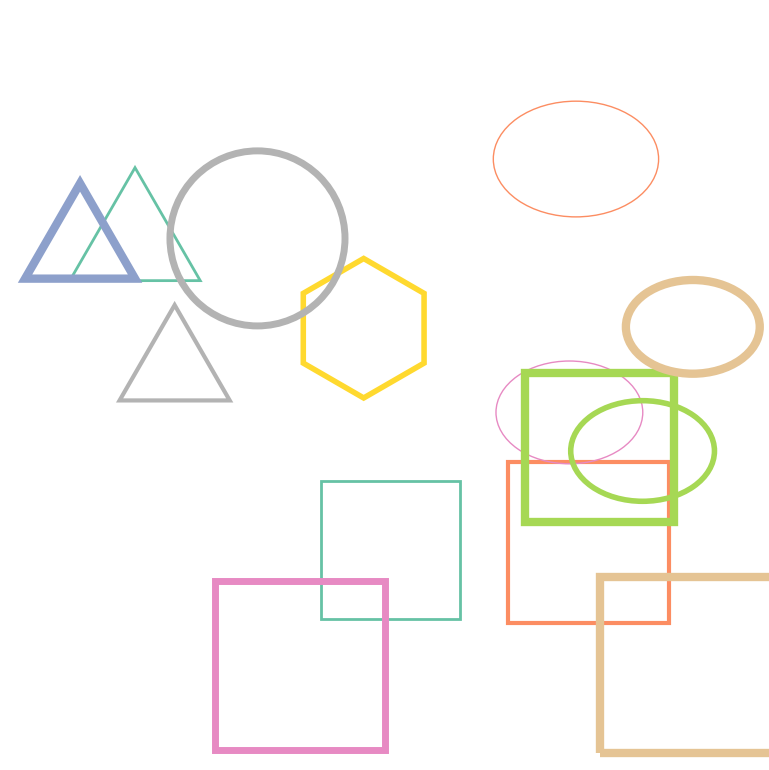[{"shape": "triangle", "thickness": 1, "radius": 0.49, "center": [0.175, 0.684]}, {"shape": "square", "thickness": 1, "radius": 0.45, "center": [0.507, 0.286]}, {"shape": "oval", "thickness": 0.5, "radius": 0.54, "center": [0.748, 0.793]}, {"shape": "square", "thickness": 1.5, "radius": 0.52, "center": [0.764, 0.296]}, {"shape": "triangle", "thickness": 3, "radius": 0.41, "center": [0.104, 0.679]}, {"shape": "oval", "thickness": 0.5, "radius": 0.48, "center": [0.739, 0.464]}, {"shape": "square", "thickness": 2.5, "radius": 0.55, "center": [0.39, 0.136]}, {"shape": "square", "thickness": 3, "radius": 0.48, "center": [0.779, 0.419]}, {"shape": "oval", "thickness": 2, "radius": 0.47, "center": [0.835, 0.414]}, {"shape": "hexagon", "thickness": 2, "radius": 0.45, "center": [0.472, 0.574]}, {"shape": "square", "thickness": 3, "radius": 0.57, "center": [0.894, 0.136]}, {"shape": "oval", "thickness": 3, "radius": 0.43, "center": [0.9, 0.576]}, {"shape": "circle", "thickness": 2.5, "radius": 0.57, "center": [0.334, 0.69]}, {"shape": "triangle", "thickness": 1.5, "radius": 0.41, "center": [0.227, 0.521]}]